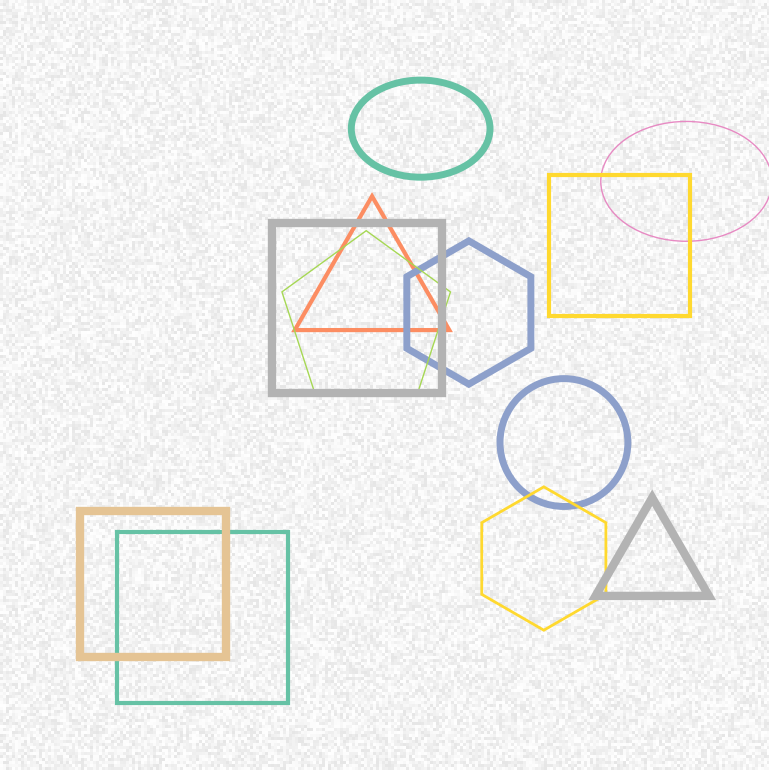[{"shape": "square", "thickness": 1.5, "radius": 0.56, "center": [0.263, 0.198]}, {"shape": "oval", "thickness": 2.5, "radius": 0.45, "center": [0.546, 0.833]}, {"shape": "triangle", "thickness": 1.5, "radius": 0.58, "center": [0.483, 0.629]}, {"shape": "circle", "thickness": 2.5, "radius": 0.42, "center": [0.732, 0.425]}, {"shape": "hexagon", "thickness": 2.5, "radius": 0.47, "center": [0.609, 0.594]}, {"shape": "oval", "thickness": 0.5, "radius": 0.56, "center": [0.891, 0.764]}, {"shape": "pentagon", "thickness": 0.5, "radius": 0.58, "center": [0.476, 0.585]}, {"shape": "square", "thickness": 1.5, "radius": 0.46, "center": [0.805, 0.681]}, {"shape": "hexagon", "thickness": 1, "radius": 0.47, "center": [0.706, 0.275]}, {"shape": "square", "thickness": 3, "radius": 0.47, "center": [0.199, 0.242]}, {"shape": "triangle", "thickness": 3, "radius": 0.43, "center": [0.847, 0.269]}, {"shape": "square", "thickness": 3, "radius": 0.55, "center": [0.463, 0.6]}]